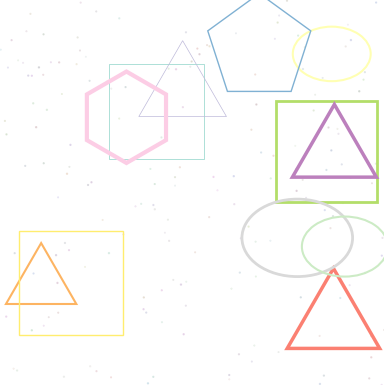[{"shape": "square", "thickness": 0.5, "radius": 0.62, "center": [0.406, 0.71]}, {"shape": "oval", "thickness": 1.5, "radius": 0.51, "center": [0.862, 0.86]}, {"shape": "triangle", "thickness": 0.5, "radius": 0.66, "center": [0.474, 0.763]}, {"shape": "triangle", "thickness": 2.5, "radius": 0.69, "center": [0.866, 0.164]}, {"shape": "pentagon", "thickness": 1, "radius": 0.7, "center": [0.673, 0.876]}, {"shape": "triangle", "thickness": 1.5, "radius": 0.53, "center": [0.107, 0.263]}, {"shape": "square", "thickness": 2, "radius": 0.66, "center": [0.849, 0.607]}, {"shape": "hexagon", "thickness": 3, "radius": 0.59, "center": [0.328, 0.695]}, {"shape": "oval", "thickness": 2, "radius": 0.72, "center": [0.772, 0.382]}, {"shape": "triangle", "thickness": 2.5, "radius": 0.63, "center": [0.869, 0.603]}, {"shape": "oval", "thickness": 1.5, "radius": 0.56, "center": [0.896, 0.36]}, {"shape": "square", "thickness": 1, "radius": 0.67, "center": [0.184, 0.266]}]